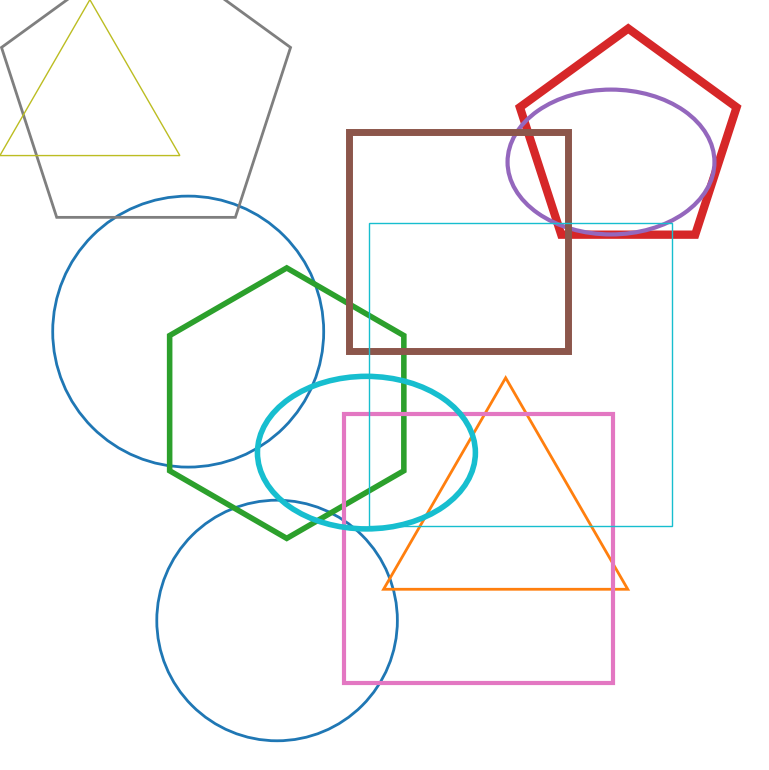[{"shape": "circle", "thickness": 1, "radius": 0.88, "center": [0.244, 0.569]}, {"shape": "circle", "thickness": 1, "radius": 0.78, "center": [0.36, 0.194]}, {"shape": "triangle", "thickness": 1, "radius": 0.92, "center": [0.657, 0.326]}, {"shape": "hexagon", "thickness": 2, "radius": 0.88, "center": [0.372, 0.476]}, {"shape": "pentagon", "thickness": 3, "radius": 0.74, "center": [0.816, 0.815]}, {"shape": "oval", "thickness": 1.5, "radius": 0.67, "center": [0.794, 0.79]}, {"shape": "square", "thickness": 2.5, "radius": 0.71, "center": [0.596, 0.686]}, {"shape": "square", "thickness": 1.5, "radius": 0.87, "center": [0.621, 0.288]}, {"shape": "pentagon", "thickness": 1, "radius": 0.99, "center": [0.19, 0.877]}, {"shape": "triangle", "thickness": 0.5, "radius": 0.67, "center": [0.117, 0.865]}, {"shape": "oval", "thickness": 2, "radius": 0.71, "center": [0.476, 0.412]}, {"shape": "square", "thickness": 0.5, "radius": 0.98, "center": [0.676, 0.513]}]